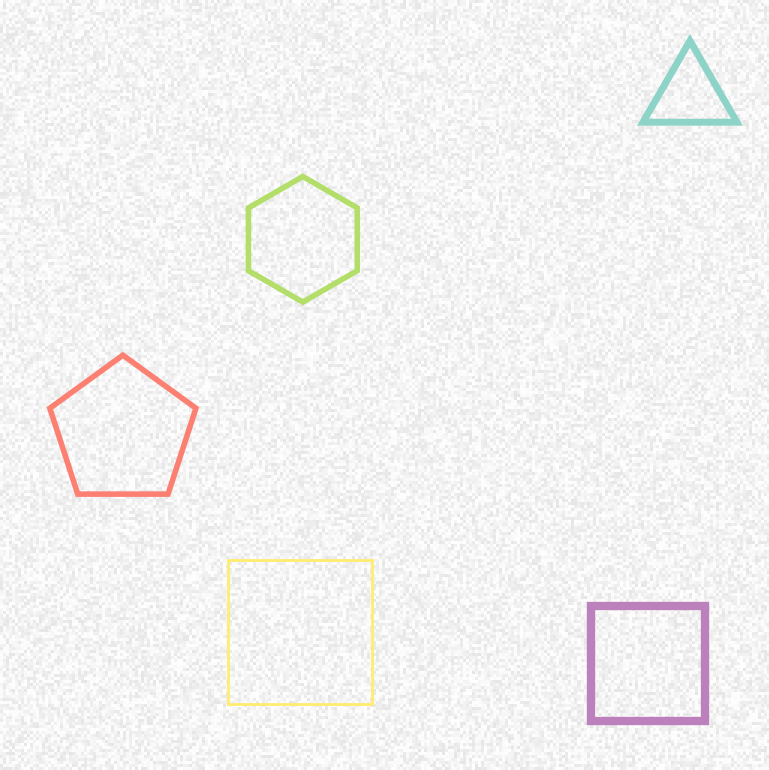[{"shape": "triangle", "thickness": 2.5, "radius": 0.35, "center": [0.896, 0.877]}, {"shape": "pentagon", "thickness": 2, "radius": 0.5, "center": [0.16, 0.439]}, {"shape": "hexagon", "thickness": 2, "radius": 0.41, "center": [0.393, 0.689]}, {"shape": "square", "thickness": 3, "radius": 0.37, "center": [0.842, 0.138]}, {"shape": "square", "thickness": 1, "radius": 0.47, "center": [0.389, 0.179]}]